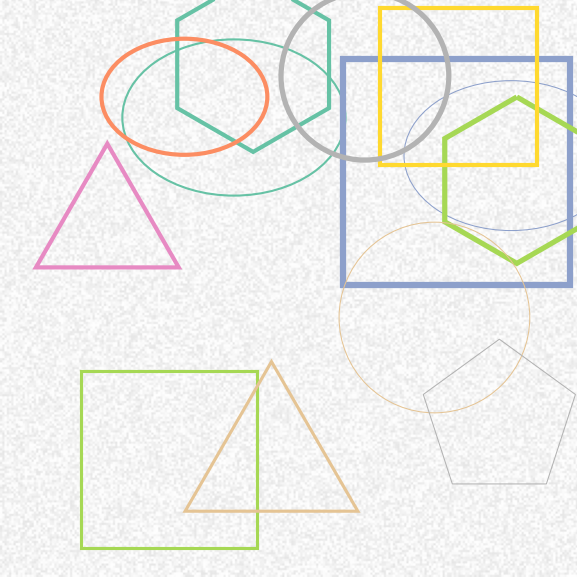[{"shape": "oval", "thickness": 1, "radius": 0.97, "center": [0.405, 0.796]}, {"shape": "hexagon", "thickness": 2, "radius": 0.76, "center": [0.438, 0.888]}, {"shape": "oval", "thickness": 2, "radius": 0.72, "center": [0.319, 0.832]}, {"shape": "square", "thickness": 3, "radius": 0.98, "center": [0.79, 0.701]}, {"shape": "oval", "thickness": 0.5, "radius": 0.93, "center": [0.885, 0.73]}, {"shape": "triangle", "thickness": 2, "radius": 0.71, "center": [0.186, 0.607]}, {"shape": "hexagon", "thickness": 2.5, "radius": 0.72, "center": [0.895, 0.687]}, {"shape": "square", "thickness": 1.5, "radius": 0.76, "center": [0.293, 0.203]}, {"shape": "square", "thickness": 2, "radius": 0.68, "center": [0.794, 0.849]}, {"shape": "circle", "thickness": 0.5, "radius": 0.83, "center": [0.752, 0.449]}, {"shape": "triangle", "thickness": 1.5, "radius": 0.86, "center": [0.47, 0.2]}, {"shape": "pentagon", "thickness": 0.5, "radius": 0.69, "center": [0.865, 0.273]}, {"shape": "circle", "thickness": 2.5, "radius": 0.73, "center": [0.632, 0.867]}]